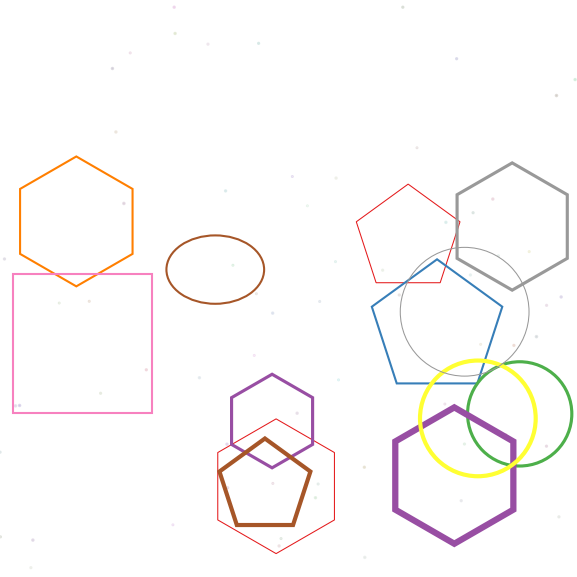[{"shape": "hexagon", "thickness": 0.5, "radius": 0.58, "center": [0.478, 0.157]}, {"shape": "pentagon", "thickness": 0.5, "radius": 0.47, "center": [0.707, 0.586]}, {"shape": "pentagon", "thickness": 1, "radius": 0.59, "center": [0.757, 0.431]}, {"shape": "circle", "thickness": 1.5, "radius": 0.45, "center": [0.9, 0.282]}, {"shape": "hexagon", "thickness": 3, "radius": 0.59, "center": [0.787, 0.176]}, {"shape": "hexagon", "thickness": 1.5, "radius": 0.41, "center": [0.471, 0.27]}, {"shape": "hexagon", "thickness": 1, "radius": 0.56, "center": [0.132, 0.616]}, {"shape": "circle", "thickness": 2, "radius": 0.5, "center": [0.827, 0.275]}, {"shape": "pentagon", "thickness": 2, "radius": 0.41, "center": [0.459, 0.157]}, {"shape": "oval", "thickness": 1, "radius": 0.42, "center": [0.373, 0.532]}, {"shape": "square", "thickness": 1, "radius": 0.6, "center": [0.143, 0.405]}, {"shape": "circle", "thickness": 0.5, "radius": 0.56, "center": [0.805, 0.459]}, {"shape": "hexagon", "thickness": 1.5, "radius": 0.55, "center": [0.887, 0.607]}]